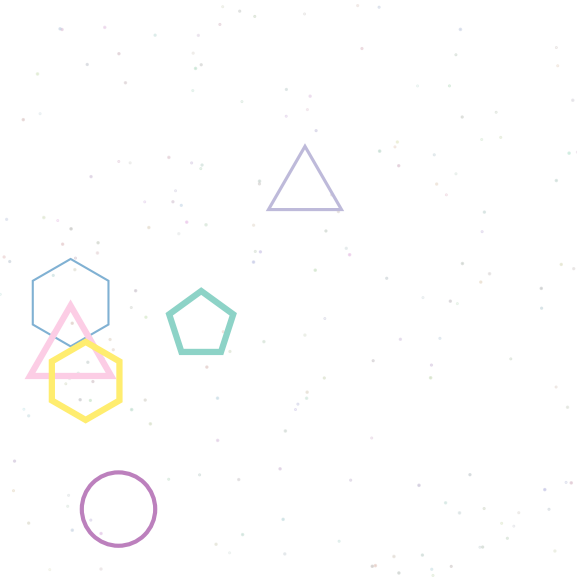[{"shape": "pentagon", "thickness": 3, "radius": 0.29, "center": [0.348, 0.437]}, {"shape": "triangle", "thickness": 1.5, "radius": 0.36, "center": [0.528, 0.673]}, {"shape": "hexagon", "thickness": 1, "radius": 0.38, "center": [0.122, 0.475]}, {"shape": "triangle", "thickness": 3, "radius": 0.41, "center": [0.122, 0.389]}, {"shape": "circle", "thickness": 2, "radius": 0.32, "center": [0.205, 0.118]}, {"shape": "hexagon", "thickness": 3, "radius": 0.34, "center": [0.148, 0.34]}]